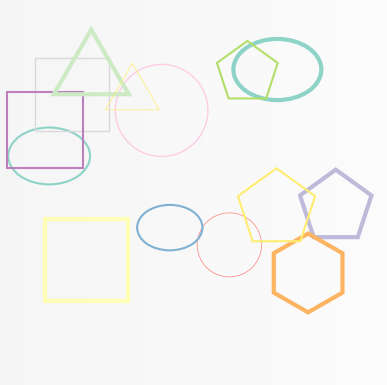[{"shape": "oval", "thickness": 1.5, "radius": 0.53, "center": [0.127, 0.595]}, {"shape": "oval", "thickness": 3, "radius": 0.57, "center": [0.716, 0.819]}, {"shape": "square", "thickness": 3, "radius": 0.53, "center": [0.223, 0.324]}, {"shape": "pentagon", "thickness": 3, "radius": 0.48, "center": [0.866, 0.462]}, {"shape": "circle", "thickness": 0.5, "radius": 0.42, "center": [0.592, 0.364]}, {"shape": "oval", "thickness": 1.5, "radius": 0.42, "center": [0.438, 0.409]}, {"shape": "hexagon", "thickness": 3, "radius": 0.51, "center": [0.795, 0.291]}, {"shape": "pentagon", "thickness": 1.5, "radius": 0.41, "center": [0.638, 0.811]}, {"shape": "circle", "thickness": 1, "radius": 0.6, "center": [0.417, 0.713]}, {"shape": "square", "thickness": 1, "radius": 0.47, "center": [0.186, 0.753]}, {"shape": "square", "thickness": 1.5, "radius": 0.49, "center": [0.116, 0.662]}, {"shape": "triangle", "thickness": 3, "radius": 0.56, "center": [0.235, 0.811]}, {"shape": "pentagon", "thickness": 1.5, "radius": 0.52, "center": [0.714, 0.458]}, {"shape": "triangle", "thickness": 0.5, "radius": 0.4, "center": [0.342, 0.755]}]